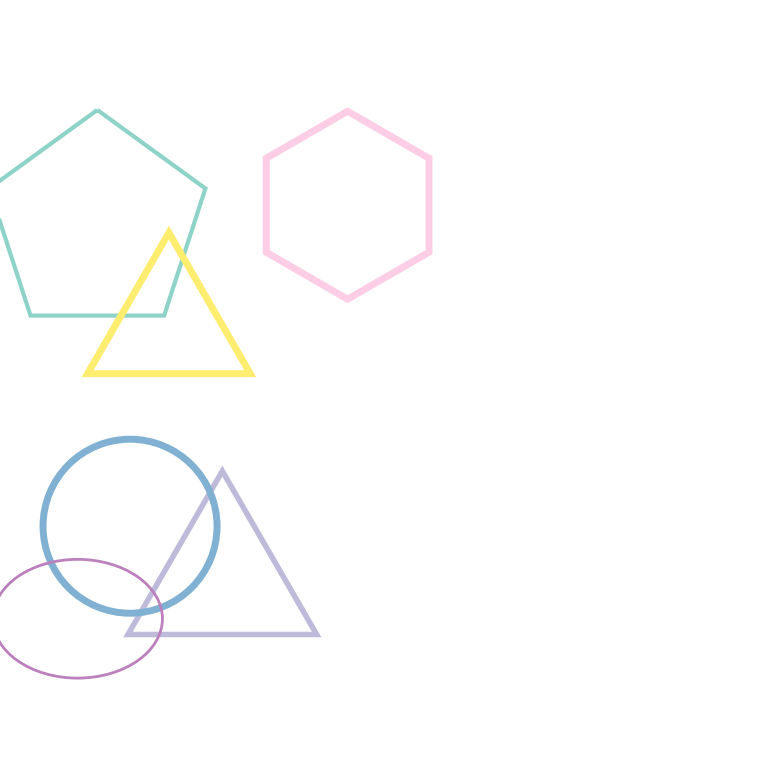[{"shape": "pentagon", "thickness": 1.5, "radius": 0.74, "center": [0.126, 0.71]}, {"shape": "triangle", "thickness": 2, "radius": 0.71, "center": [0.289, 0.247]}, {"shape": "circle", "thickness": 2.5, "radius": 0.56, "center": [0.169, 0.317]}, {"shape": "hexagon", "thickness": 2.5, "radius": 0.61, "center": [0.451, 0.733]}, {"shape": "oval", "thickness": 1, "radius": 0.55, "center": [0.101, 0.196]}, {"shape": "triangle", "thickness": 2.5, "radius": 0.61, "center": [0.219, 0.576]}]